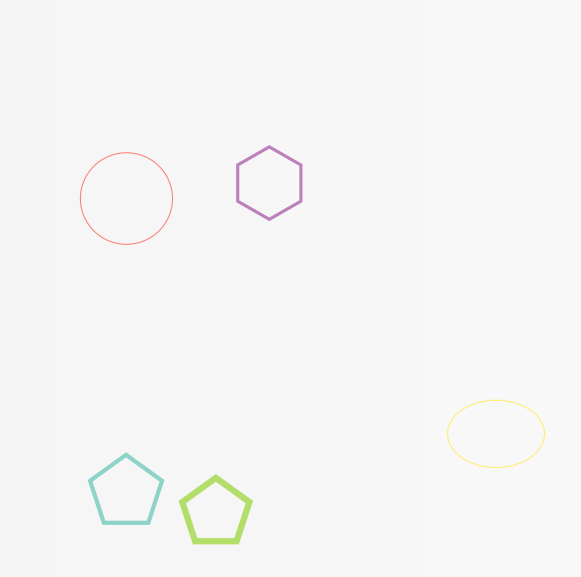[{"shape": "pentagon", "thickness": 2, "radius": 0.33, "center": [0.217, 0.146]}, {"shape": "circle", "thickness": 0.5, "radius": 0.4, "center": [0.218, 0.655]}, {"shape": "pentagon", "thickness": 3, "radius": 0.3, "center": [0.371, 0.111]}, {"shape": "hexagon", "thickness": 1.5, "radius": 0.31, "center": [0.463, 0.682]}, {"shape": "oval", "thickness": 0.5, "radius": 0.42, "center": [0.853, 0.248]}]